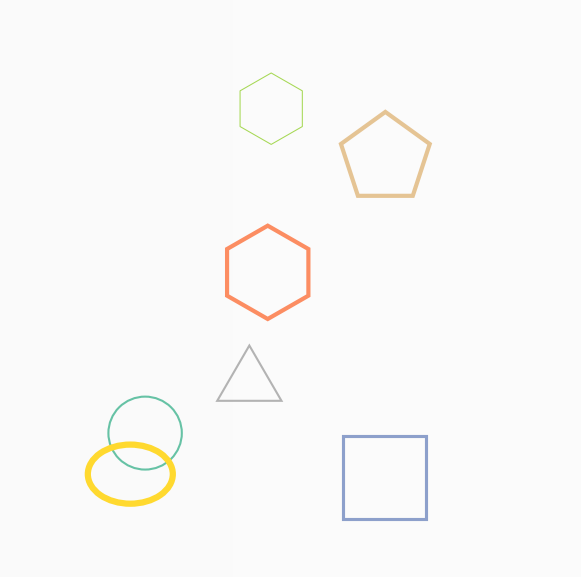[{"shape": "circle", "thickness": 1, "radius": 0.32, "center": [0.25, 0.249]}, {"shape": "hexagon", "thickness": 2, "radius": 0.4, "center": [0.461, 0.528]}, {"shape": "square", "thickness": 1.5, "radius": 0.36, "center": [0.662, 0.172]}, {"shape": "hexagon", "thickness": 0.5, "radius": 0.31, "center": [0.467, 0.811]}, {"shape": "oval", "thickness": 3, "radius": 0.37, "center": [0.224, 0.178]}, {"shape": "pentagon", "thickness": 2, "radius": 0.4, "center": [0.663, 0.725]}, {"shape": "triangle", "thickness": 1, "radius": 0.32, "center": [0.429, 0.337]}]